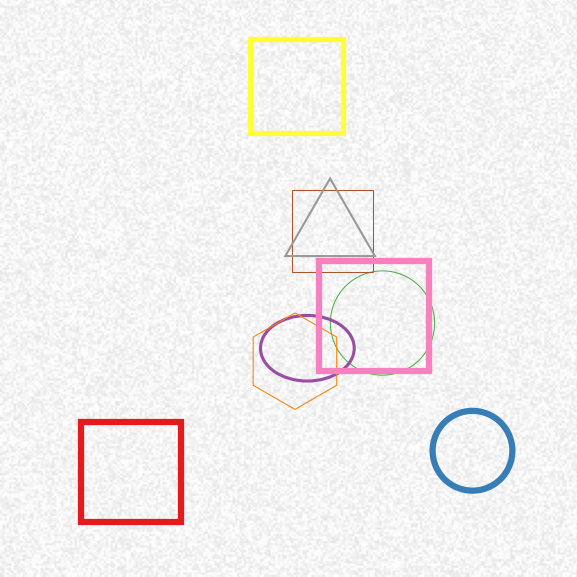[{"shape": "square", "thickness": 3, "radius": 0.43, "center": [0.227, 0.182]}, {"shape": "circle", "thickness": 3, "radius": 0.35, "center": [0.818, 0.219]}, {"shape": "circle", "thickness": 0.5, "radius": 0.45, "center": [0.662, 0.44]}, {"shape": "oval", "thickness": 1.5, "radius": 0.41, "center": [0.532, 0.396]}, {"shape": "hexagon", "thickness": 0.5, "radius": 0.42, "center": [0.511, 0.374]}, {"shape": "square", "thickness": 2.5, "radius": 0.41, "center": [0.514, 0.85]}, {"shape": "square", "thickness": 0.5, "radius": 0.35, "center": [0.576, 0.599]}, {"shape": "square", "thickness": 3, "radius": 0.47, "center": [0.647, 0.452]}, {"shape": "triangle", "thickness": 1, "radius": 0.45, "center": [0.572, 0.601]}]